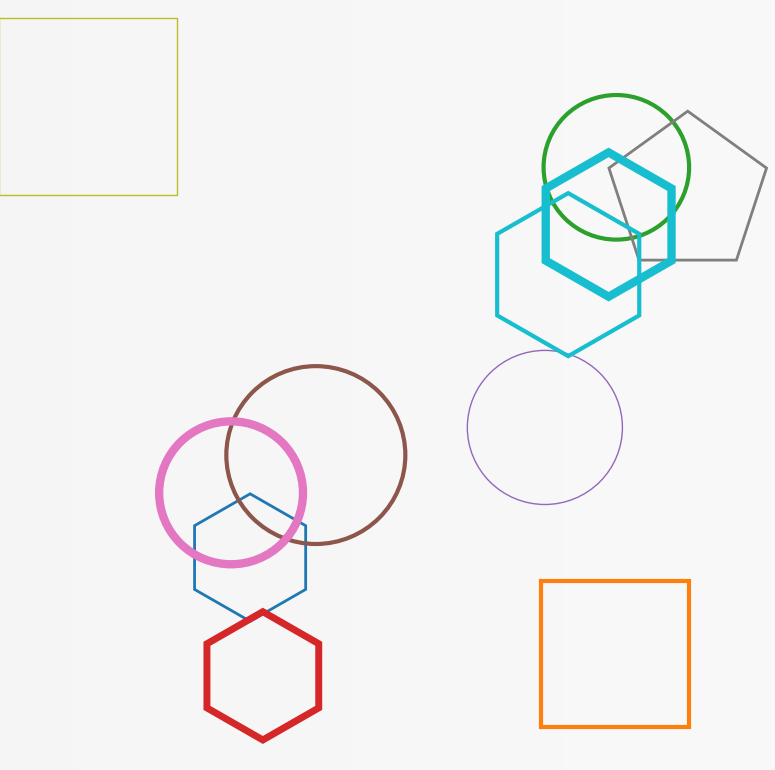[{"shape": "hexagon", "thickness": 1, "radius": 0.41, "center": [0.323, 0.276]}, {"shape": "square", "thickness": 1.5, "radius": 0.48, "center": [0.794, 0.151]}, {"shape": "circle", "thickness": 1.5, "radius": 0.47, "center": [0.795, 0.783]}, {"shape": "hexagon", "thickness": 2.5, "radius": 0.42, "center": [0.339, 0.122]}, {"shape": "circle", "thickness": 0.5, "radius": 0.5, "center": [0.703, 0.445]}, {"shape": "circle", "thickness": 1.5, "radius": 0.58, "center": [0.408, 0.409]}, {"shape": "circle", "thickness": 3, "radius": 0.46, "center": [0.298, 0.36]}, {"shape": "pentagon", "thickness": 1, "radius": 0.53, "center": [0.887, 0.749]}, {"shape": "square", "thickness": 0.5, "radius": 0.57, "center": [0.114, 0.862]}, {"shape": "hexagon", "thickness": 1.5, "radius": 0.53, "center": [0.733, 0.643]}, {"shape": "hexagon", "thickness": 3, "radius": 0.47, "center": [0.785, 0.708]}]